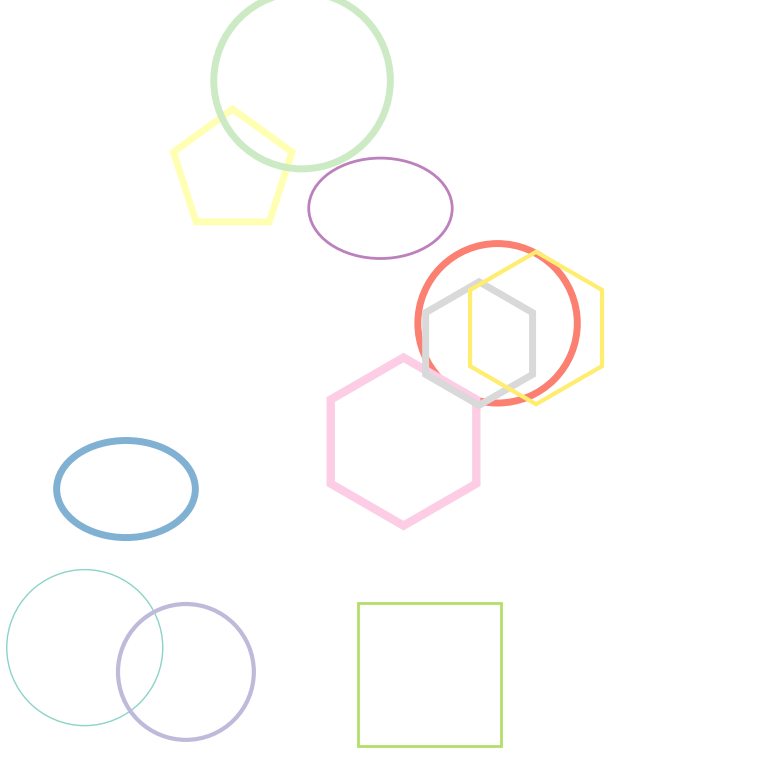[{"shape": "circle", "thickness": 0.5, "radius": 0.51, "center": [0.11, 0.159]}, {"shape": "pentagon", "thickness": 2.5, "radius": 0.4, "center": [0.302, 0.777]}, {"shape": "circle", "thickness": 1.5, "radius": 0.44, "center": [0.241, 0.127]}, {"shape": "circle", "thickness": 2.5, "radius": 0.52, "center": [0.646, 0.58]}, {"shape": "oval", "thickness": 2.5, "radius": 0.45, "center": [0.164, 0.365]}, {"shape": "square", "thickness": 1, "radius": 0.46, "center": [0.558, 0.124]}, {"shape": "hexagon", "thickness": 3, "radius": 0.55, "center": [0.524, 0.427]}, {"shape": "hexagon", "thickness": 2.5, "radius": 0.4, "center": [0.622, 0.554]}, {"shape": "oval", "thickness": 1, "radius": 0.47, "center": [0.494, 0.729]}, {"shape": "circle", "thickness": 2.5, "radius": 0.57, "center": [0.392, 0.895]}, {"shape": "hexagon", "thickness": 1.5, "radius": 0.49, "center": [0.696, 0.574]}]